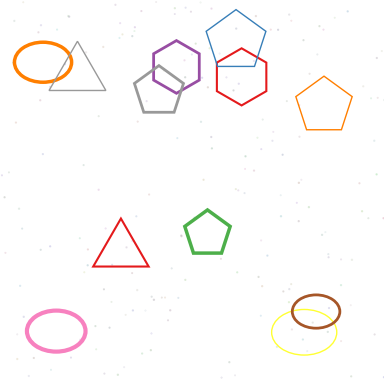[{"shape": "hexagon", "thickness": 1.5, "radius": 0.37, "center": [0.628, 0.8]}, {"shape": "triangle", "thickness": 1.5, "radius": 0.42, "center": [0.314, 0.349]}, {"shape": "pentagon", "thickness": 1, "radius": 0.41, "center": [0.613, 0.893]}, {"shape": "pentagon", "thickness": 2.5, "radius": 0.31, "center": [0.539, 0.393]}, {"shape": "hexagon", "thickness": 2, "radius": 0.34, "center": [0.458, 0.826]}, {"shape": "pentagon", "thickness": 1, "radius": 0.38, "center": [0.842, 0.725]}, {"shape": "oval", "thickness": 2.5, "radius": 0.37, "center": [0.112, 0.838]}, {"shape": "oval", "thickness": 1, "radius": 0.42, "center": [0.79, 0.137]}, {"shape": "oval", "thickness": 2, "radius": 0.31, "center": [0.821, 0.191]}, {"shape": "oval", "thickness": 3, "radius": 0.38, "center": [0.146, 0.14]}, {"shape": "pentagon", "thickness": 2, "radius": 0.34, "center": [0.413, 0.763]}, {"shape": "triangle", "thickness": 1, "radius": 0.43, "center": [0.201, 0.808]}]